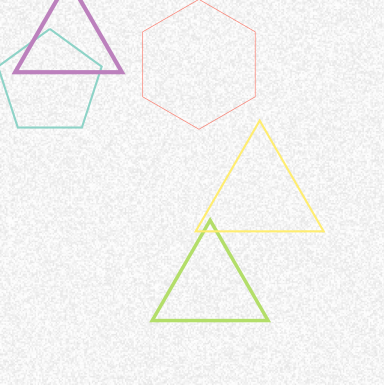[{"shape": "pentagon", "thickness": 1.5, "radius": 0.71, "center": [0.129, 0.783]}, {"shape": "hexagon", "thickness": 0.5, "radius": 0.84, "center": [0.517, 0.833]}, {"shape": "triangle", "thickness": 2.5, "radius": 0.87, "center": [0.546, 0.254]}, {"shape": "triangle", "thickness": 3, "radius": 0.8, "center": [0.178, 0.892]}, {"shape": "triangle", "thickness": 1.5, "radius": 0.96, "center": [0.675, 0.495]}]